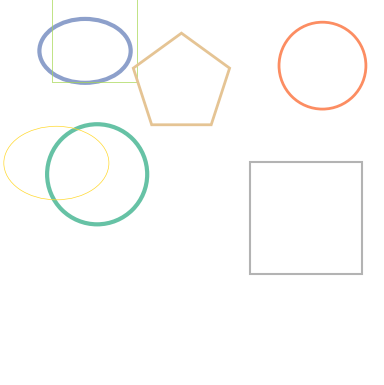[{"shape": "circle", "thickness": 3, "radius": 0.65, "center": [0.252, 0.547]}, {"shape": "circle", "thickness": 2, "radius": 0.56, "center": [0.838, 0.829]}, {"shape": "oval", "thickness": 3, "radius": 0.59, "center": [0.221, 0.868]}, {"shape": "square", "thickness": 0.5, "radius": 0.55, "center": [0.245, 0.896]}, {"shape": "oval", "thickness": 0.5, "radius": 0.68, "center": [0.146, 0.577]}, {"shape": "pentagon", "thickness": 2, "radius": 0.66, "center": [0.471, 0.782]}, {"shape": "square", "thickness": 1.5, "radius": 0.73, "center": [0.795, 0.433]}]